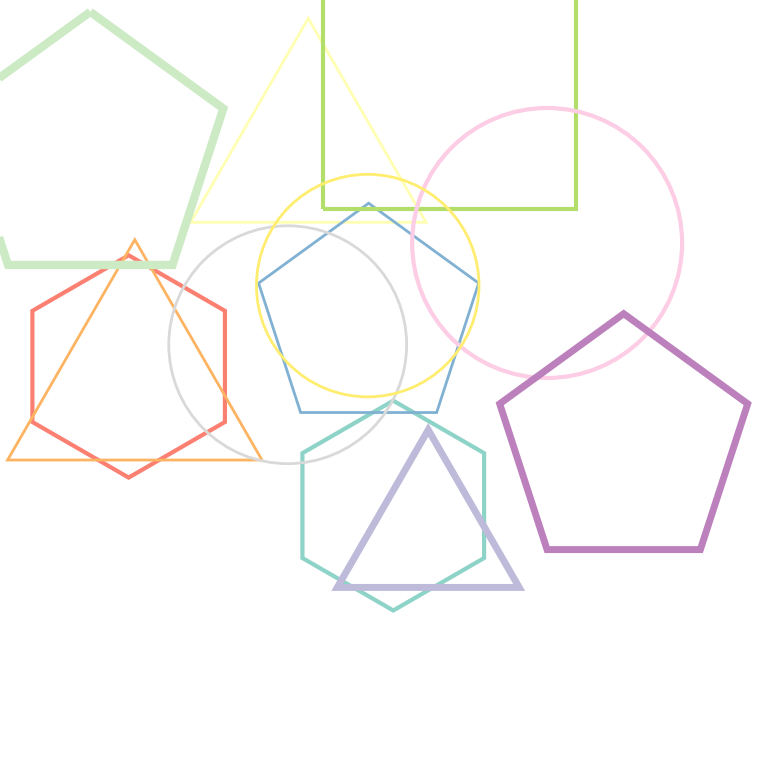[{"shape": "hexagon", "thickness": 1.5, "radius": 0.68, "center": [0.511, 0.343]}, {"shape": "triangle", "thickness": 1, "radius": 0.88, "center": [0.4, 0.8]}, {"shape": "triangle", "thickness": 2.5, "radius": 0.68, "center": [0.556, 0.305]}, {"shape": "hexagon", "thickness": 1.5, "radius": 0.72, "center": [0.167, 0.524]}, {"shape": "pentagon", "thickness": 1, "radius": 0.75, "center": [0.479, 0.586]}, {"shape": "triangle", "thickness": 1, "radius": 0.95, "center": [0.175, 0.498]}, {"shape": "square", "thickness": 1.5, "radius": 0.82, "center": [0.584, 0.893]}, {"shape": "circle", "thickness": 1.5, "radius": 0.88, "center": [0.711, 0.684]}, {"shape": "circle", "thickness": 1, "radius": 0.77, "center": [0.374, 0.552]}, {"shape": "pentagon", "thickness": 2.5, "radius": 0.85, "center": [0.81, 0.423]}, {"shape": "pentagon", "thickness": 3, "radius": 0.91, "center": [0.117, 0.803]}, {"shape": "circle", "thickness": 1, "radius": 0.72, "center": [0.478, 0.629]}]